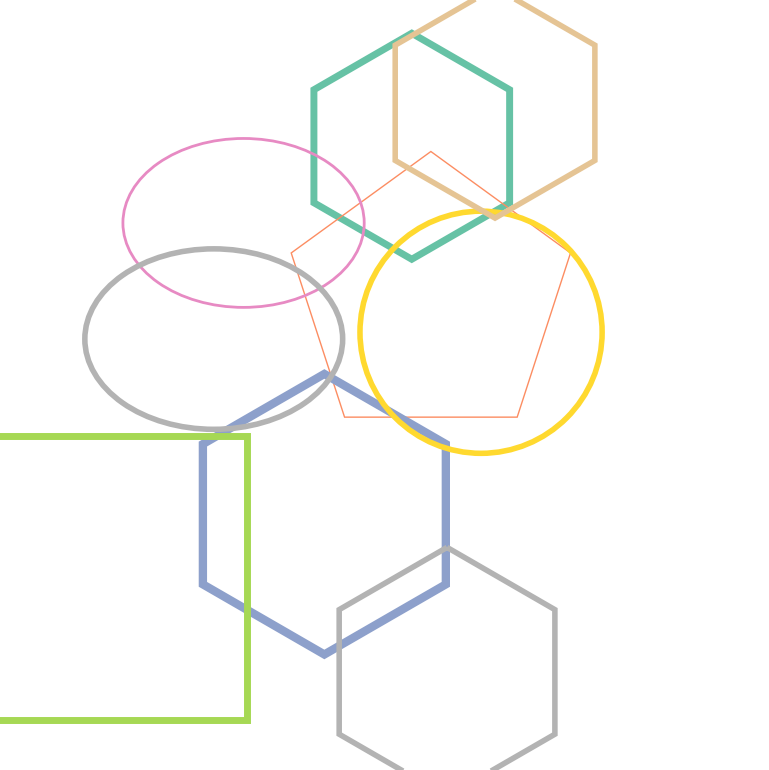[{"shape": "hexagon", "thickness": 2.5, "radius": 0.73, "center": [0.535, 0.81]}, {"shape": "pentagon", "thickness": 0.5, "radius": 0.95, "center": [0.56, 0.613]}, {"shape": "hexagon", "thickness": 3, "radius": 0.91, "center": [0.421, 0.332]}, {"shape": "oval", "thickness": 1, "radius": 0.78, "center": [0.316, 0.71]}, {"shape": "square", "thickness": 2.5, "radius": 0.92, "center": [0.136, 0.25]}, {"shape": "circle", "thickness": 2, "radius": 0.79, "center": [0.625, 0.569]}, {"shape": "hexagon", "thickness": 2, "radius": 0.75, "center": [0.643, 0.866]}, {"shape": "hexagon", "thickness": 2, "radius": 0.81, "center": [0.581, 0.127]}, {"shape": "oval", "thickness": 2, "radius": 0.84, "center": [0.278, 0.56]}]